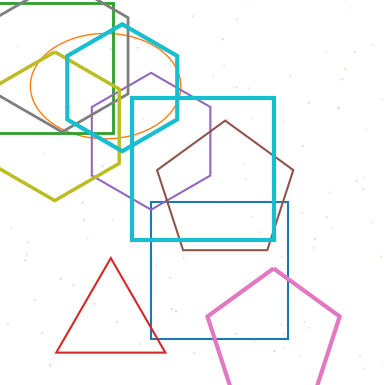[{"shape": "square", "thickness": 1.5, "radius": 0.89, "center": [0.569, 0.297]}, {"shape": "oval", "thickness": 1, "radius": 0.98, "center": [0.274, 0.776]}, {"shape": "square", "thickness": 2, "radius": 0.85, "center": [0.124, 0.823]}, {"shape": "triangle", "thickness": 1.5, "radius": 0.82, "center": [0.288, 0.166]}, {"shape": "hexagon", "thickness": 1.5, "radius": 0.89, "center": [0.392, 0.633]}, {"shape": "pentagon", "thickness": 1.5, "radius": 0.93, "center": [0.585, 0.501]}, {"shape": "pentagon", "thickness": 3, "radius": 0.9, "center": [0.711, 0.122]}, {"shape": "hexagon", "thickness": 2, "radius": 0.99, "center": [0.161, 0.855]}, {"shape": "hexagon", "thickness": 2.5, "radius": 0.97, "center": [0.142, 0.672]}, {"shape": "square", "thickness": 3, "radius": 0.92, "center": [0.527, 0.561]}, {"shape": "hexagon", "thickness": 3, "radius": 0.82, "center": [0.318, 0.772]}]